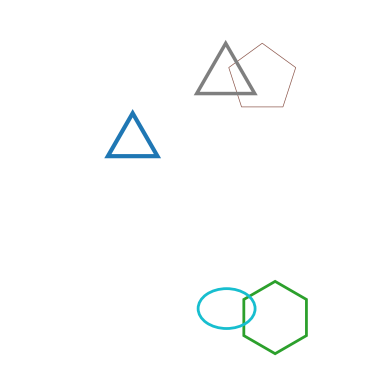[{"shape": "triangle", "thickness": 3, "radius": 0.37, "center": [0.345, 0.632]}, {"shape": "hexagon", "thickness": 2, "radius": 0.47, "center": [0.715, 0.175]}, {"shape": "pentagon", "thickness": 0.5, "radius": 0.46, "center": [0.681, 0.796]}, {"shape": "triangle", "thickness": 2.5, "radius": 0.43, "center": [0.586, 0.8]}, {"shape": "oval", "thickness": 2, "radius": 0.37, "center": [0.589, 0.198]}]